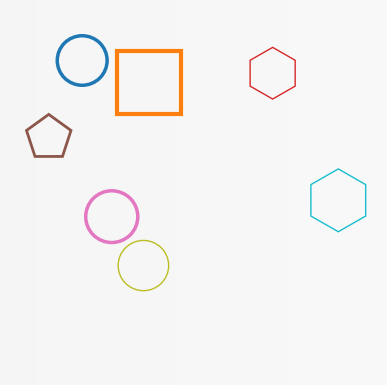[{"shape": "circle", "thickness": 2.5, "radius": 0.32, "center": [0.212, 0.843]}, {"shape": "square", "thickness": 3, "radius": 0.41, "center": [0.385, 0.786]}, {"shape": "hexagon", "thickness": 1, "radius": 0.34, "center": [0.704, 0.81]}, {"shape": "pentagon", "thickness": 2, "radius": 0.3, "center": [0.126, 0.642]}, {"shape": "circle", "thickness": 2.5, "radius": 0.34, "center": [0.288, 0.437]}, {"shape": "circle", "thickness": 1, "radius": 0.33, "center": [0.37, 0.31]}, {"shape": "hexagon", "thickness": 1, "radius": 0.41, "center": [0.873, 0.48]}]